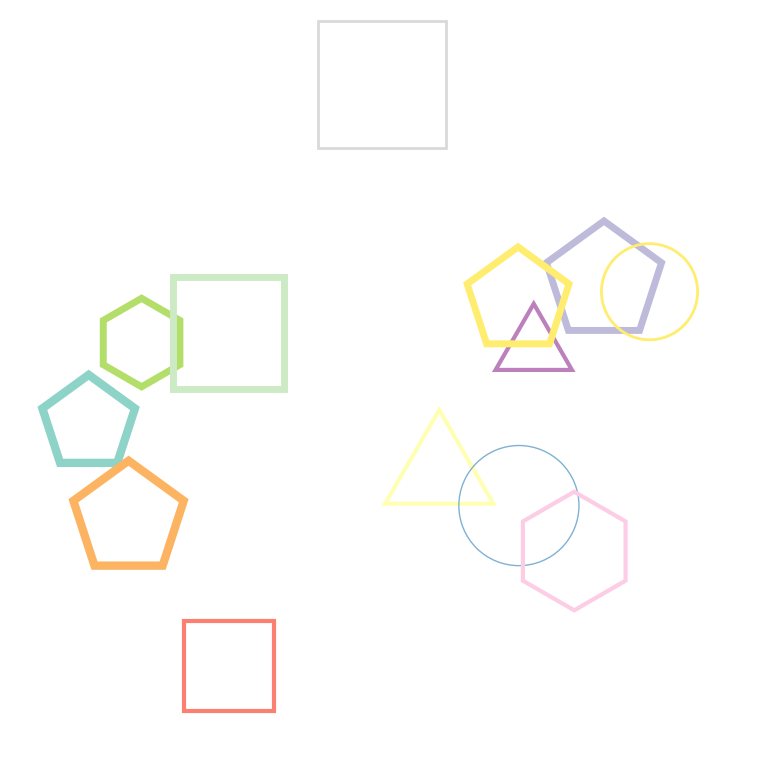[{"shape": "pentagon", "thickness": 3, "radius": 0.32, "center": [0.115, 0.45]}, {"shape": "triangle", "thickness": 1.5, "radius": 0.41, "center": [0.57, 0.386]}, {"shape": "pentagon", "thickness": 2.5, "radius": 0.39, "center": [0.784, 0.634]}, {"shape": "square", "thickness": 1.5, "radius": 0.29, "center": [0.297, 0.135]}, {"shape": "circle", "thickness": 0.5, "radius": 0.39, "center": [0.674, 0.343]}, {"shape": "pentagon", "thickness": 3, "radius": 0.38, "center": [0.167, 0.326]}, {"shape": "hexagon", "thickness": 2.5, "radius": 0.29, "center": [0.184, 0.555]}, {"shape": "hexagon", "thickness": 1.5, "radius": 0.38, "center": [0.746, 0.284]}, {"shape": "square", "thickness": 1, "radius": 0.41, "center": [0.496, 0.89]}, {"shape": "triangle", "thickness": 1.5, "radius": 0.29, "center": [0.693, 0.548]}, {"shape": "square", "thickness": 2.5, "radius": 0.36, "center": [0.297, 0.567]}, {"shape": "pentagon", "thickness": 2.5, "radius": 0.35, "center": [0.673, 0.61]}, {"shape": "circle", "thickness": 1, "radius": 0.31, "center": [0.844, 0.621]}]